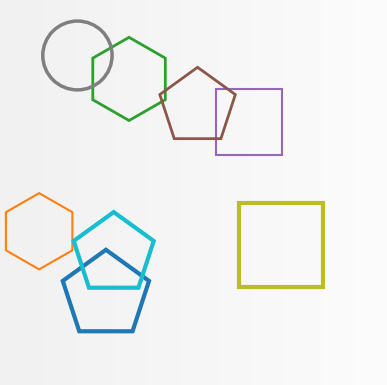[{"shape": "pentagon", "thickness": 3, "radius": 0.59, "center": [0.273, 0.234]}, {"shape": "hexagon", "thickness": 1.5, "radius": 0.5, "center": [0.101, 0.399]}, {"shape": "hexagon", "thickness": 2, "radius": 0.54, "center": [0.333, 0.795]}, {"shape": "square", "thickness": 1.5, "radius": 0.43, "center": [0.643, 0.683]}, {"shape": "pentagon", "thickness": 2, "radius": 0.51, "center": [0.51, 0.723]}, {"shape": "circle", "thickness": 2.5, "radius": 0.45, "center": [0.2, 0.856]}, {"shape": "square", "thickness": 3, "radius": 0.55, "center": [0.725, 0.364]}, {"shape": "pentagon", "thickness": 3, "radius": 0.54, "center": [0.293, 0.341]}]